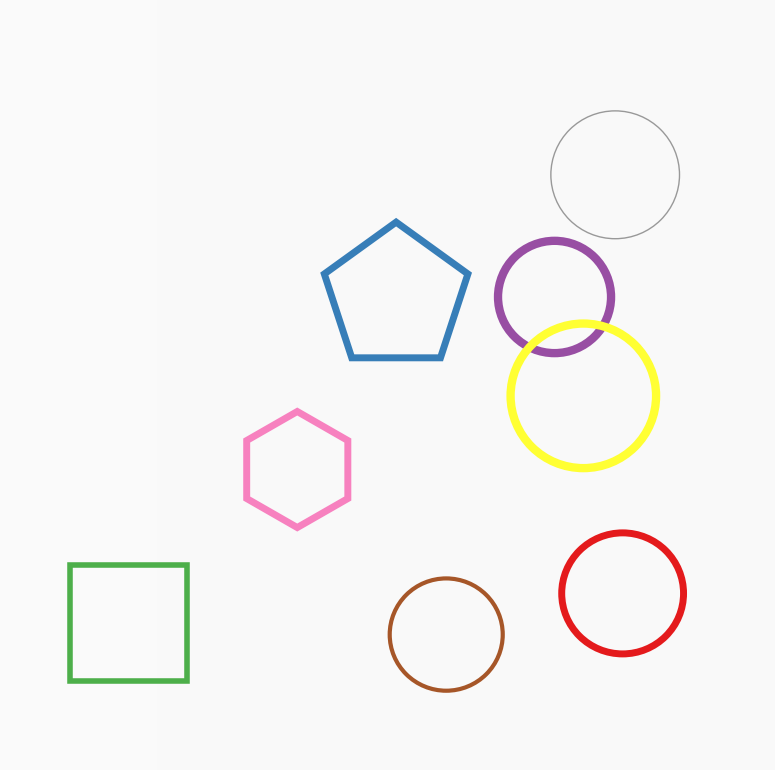[{"shape": "circle", "thickness": 2.5, "radius": 0.39, "center": [0.803, 0.229]}, {"shape": "pentagon", "thickness": 2.5, "radius": 0.49, "center": [0.511, 0.614]}, {"shape": "square", "thickness": 2, "radius": 0.38, "center": [0.166, 0.191]}, {"shape": "circle", "thickness": 3, "radius": 0.36, "center": [0.716, 0.614]}, {"shape": "circle", "thickness": 3, "radius": 0.47, "center": [0.753, 0.486]}, {"shape": "circle", "thickness": 1.5, "radius": 0.36, "center": [0.576, 0.176]}, {"shape": "hexagon", "thickness": 2.5, "radius": 0.38, "center": [0.384, 0.39]}, {"shape": "circle", "thickness": 0.5, "radius": 0.42, "center": [0.794, 0.773]}]